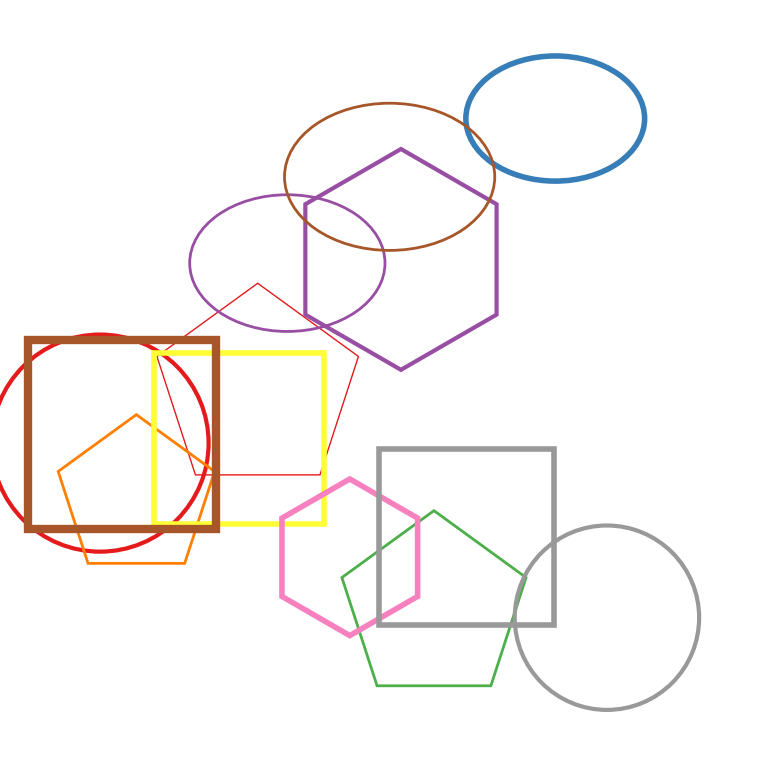[{"shape": "pentagon", "thickness": 0.5, "radius": 0.69, "center": [0.335, 0.495]}, {"shape": "circle", "thickness": 1.5, "radius": 0.7, "center": [0.13, 0.425]}, {"shape": "oval", "thickness": 2, "radius": 0.58, "center": [0.721, 0.846]}, {"shape": "pentagon", "thickness": 1, "radius": 0.63, "center": [0.564, 0.211]}, {"shape": "oval", "thickness": 1, "radius": 0.63, "center": [0.373, 0.658]}, {"shape": "hexagon", "thickness": 1.5, "radius": 0.72, "center": [0.521, 0.663]}, {"shape": "pentagon", "thickness": 1, "radius": 0.53, "center": [0.177, 0.355]}, {"shape": "square", "thickness": 2, "radius": 0.55, "center": [0.31, 0.431]}, {"shape": "oval", "thickness": 1, "radius": 0.68, "center": [0.506, 0.77]}, {"shape": "square", "thickness": 3, "radius": 0.61, "center": [0.159, 0.436]}, {"shape": "hexagon", "thickness": 2, "radius": 0.51, "center": [0.454, 0.276]}, {"shape": "circle", "thickness": 1.5, "radius": 0.6, "center": [0.788, 0.198]}, {"shape": "square", "thickness": 2, "radius": 0.57, "center": [0.605, 0.303]}]